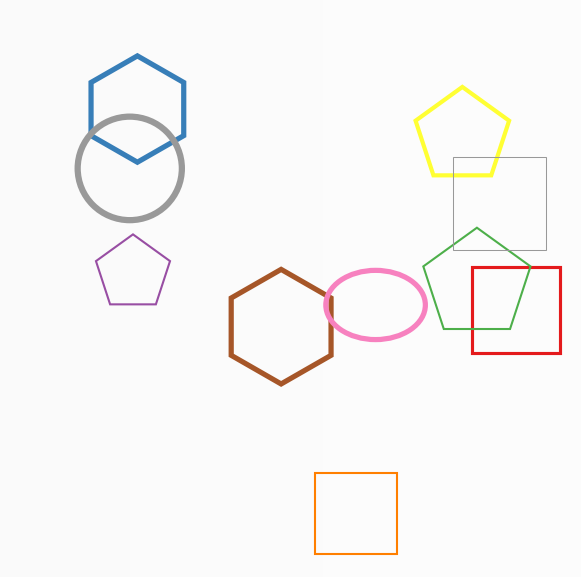[{"shape": "square", "thickness": 1.5, "radius": 0.38, "center": [0.888, 0.462]}, {"shape": "hexagon", "thickness": 2.5, "radius": 0.46, "center": [0.236, 0.81]}, {"shape": "pentagon", "thickness": 1, "radius": 0.48, "center": [0.821, 0.508]}, {"shape": "pentagon", "thickness": 1, "radius": 0.33, "center": [0.229, 0.526]}, {"shape": "square", "thickness": 1, "radius": 0.35, "center": [0.612, 0.109]}, {"shape": "pentagon", "thickness": 2, "radius": 0.42, "center": [0.795, 0.764]}, {"shape": "hexagon", "thickness": 2.5, "radius": 0.5, "center": [0.484, 0.433]}, {"shape": "oval", "thickness": 2.5, "radius": 0.43, "center": [0.646, 0.471]}, {"shape": "circle", "thickness": 3, "radius": 0.45, "center": [0.223, 0.708]}, {"shape": "square", "thickness": 0.5, "radius": 0.4, "center": [0.86, 0.647]}]